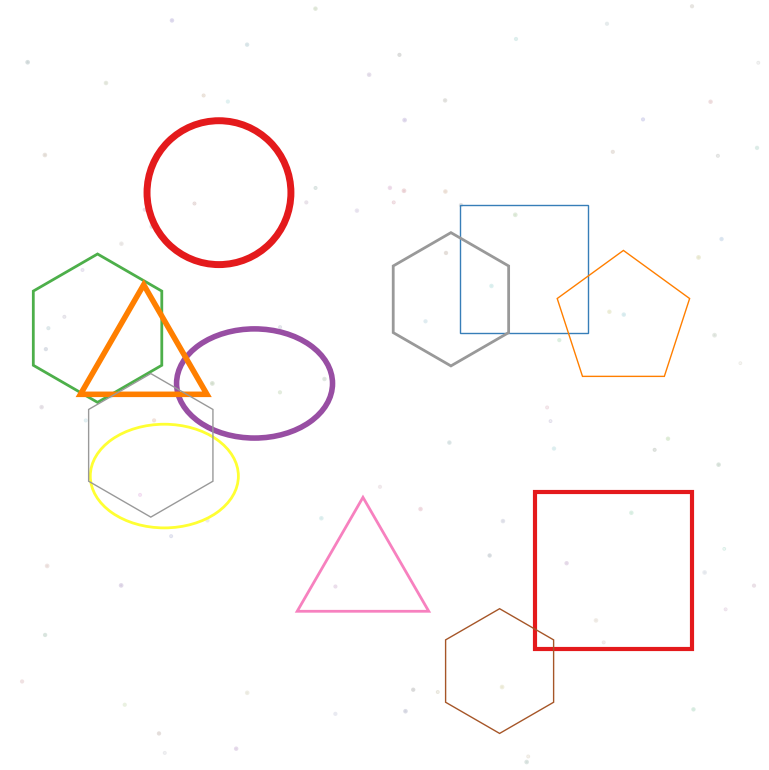[{"shape": "square", "thickness": 1.5, "radius": 0.51, "center": [0.797, 0.259]}, {"shape": "circle", "thickness": 2.5, "radius": 0.47, "center": [0.284, 0.75]}, {"shape": "square", "thickness": 0.5, "radius": 0.42, "center": [0.68, 0.65]}, {"shape": "hexagon", "thickness": 1, "radius": 0.48, "center": [0.127, 0.574]}, {"shape": "oval", "thickness": 2, "radius": 0.51, "center": [0.331, 0.502]}, {"shape": "pentagon", "thickness": 0.5, "radius": 0.45, "center": [0.81, 0.584]}, {"shape": "triangle", "thickness": 2, "radius": 0.47, "center": [0.187, 0.535]}, {"shape": "oval", "thickness": 1, "radius": 0.48, "center": [0.213, 0.382]}, {"shape": "hexagon", "thickness": 0.5, "radius": 0.4, "center": [0.649, 0.128]}, {"shape": "triangle", "thickness": 1, "radius": 0.49, "center": [0.471, 0.255]}, {"shape": "hexagon", "thickness": 1, "radius": 0.43, "center": [0.586, 0.611]}, {"shape": "hexagon", "thickness": 0.5, "radius": 0.47, "center": [0.196, 0.422]}]